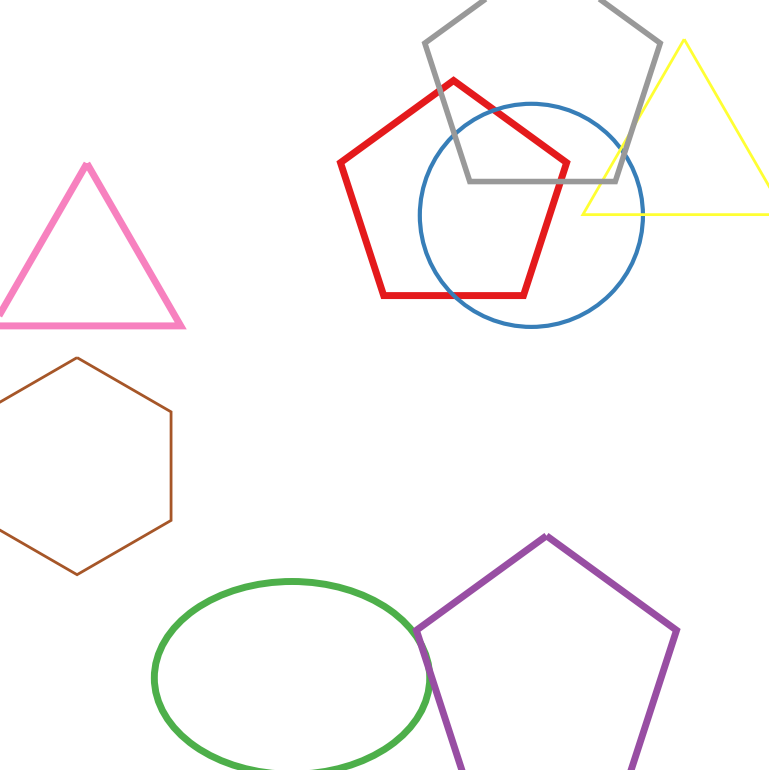[{"shape": "pentagon", "thickness": 2.5, "radius": 0.77, "center": [0.589, 0.741]}, {"shape": "circle", "thickness": 1.5, "radius": 0.72, "center": [0.69, 0.72]}, {"shape": "oval", "thickness": 2.5, "radius": 0.89, "center": [0.379, 0.12]}, {"shape": "pentagon", "thickness": 2.5, "radius": 0.89, "center": [0.71, 0.127]}, {"shape": "triangle", "thickness": 1, "radius": 0.76, "center": [0.889, 0.797]}, {"shape": "hexagon", "thickness": 1, "radius": 0.7, "center": [0.1, 0.395]}, {"shape": "triangle", "thickness": 2.5, "radius": 0.7, "center": [0.113, 0.647]}, {"shape": "pentagon", "thickness": 2, "radius": 0.8, "center": [0.705, 0.894]}]